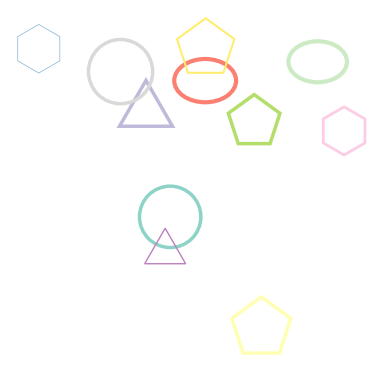[{"shape": "circle", "thickness": 2.5, "radius": 0.4, "center": [0.442, 0.437]}, {"shape": "pentagon", "thickness": 2.5, "radius": 0.4, "center": [0.679, 0.148]}, {"shape": "triangle", "thickness": 2.5, "radius": 0.4, "center": [0.379, 0.712]}, {"shape": "oval", "thickness": 3, "radius": 0.4, "center": [0.533, 0.791]}, {"shape": "hexagon", "thickness": 0.5, "radius": 0.32, "center": [0.101, 0.873]}, {"shape": "pentagon", "thickness": 2.5, "radius": 0.35, "center": [0.66, 0.684]}, {"shape": "hexagon", "thickness": 2, "radius": 0.31, "center": [0.894, 0.66]}, {"shape": "circle", "thickness": 2.5, "radius": 0.42, "center": [0.313, 0.814]}, {"shape": "triangle", "thickness": 1, "radius": 0.31, "center": [0.429, 0.346]}, {"shape": "oval", "thickness": 3, "radius": 0.38, "center": [0.825, 0.84]}, {"shape": "pentagon", "thickness": 1.5, "radius": 0.39, "center": [0.534, 0.874]}]